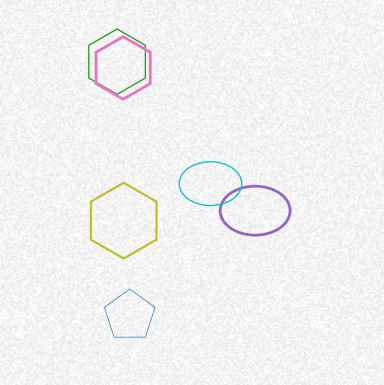[{"shape": "pentagon", "thickness": 0.5, "radius": 0.35, "center": [0.337, 0.18]}, {"shape": "hexagon", "thickness": 1, "radius": 0.42, "center": [0.304, 0.84]}, {"shape": "oval", "thickness": 2, "radius": 0.45, "center": [0.663, 0.453]}, {"shape": "hexagon", "thickness": 2, "radius": 0.41, "center": [0.32, 0.823]}, {"shape": "hexagon", "thickness": 1.5, "radius": 0.49, "center": [0.321, 0.427]}, {"shape": "oval", "thickness": 1, "radius": 0.41, "center": [0.547, 0.523]}]